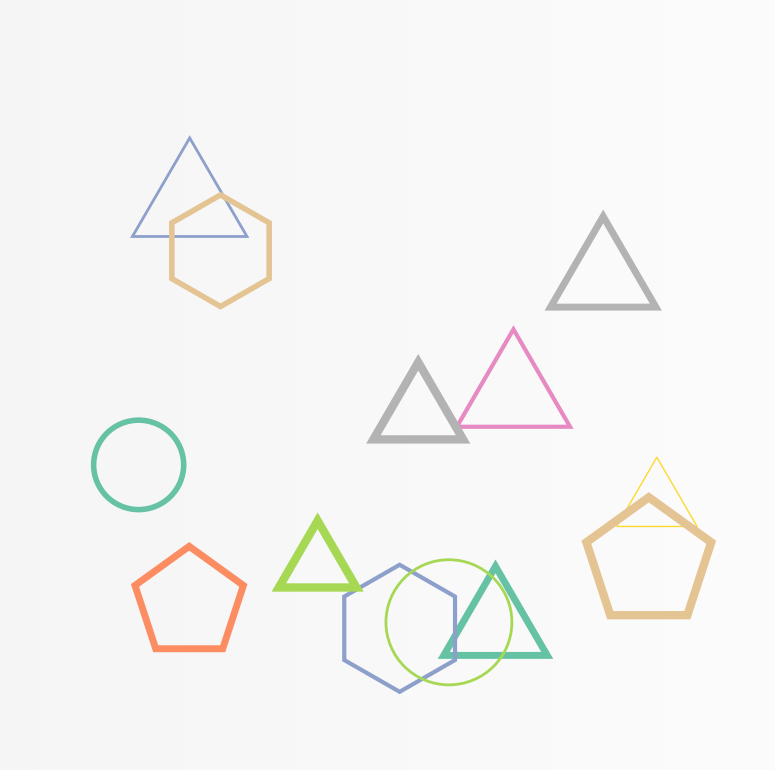[{"shape": "circle", "thickness": 2, "radius": 0.29, "center": [0.179, 0.396]}, {"shape": "triangle", "thickness": 2.5, "radius": 0.39, "center": [0.639, 0.187]}, {"shape": "pentagon", "thickness": 2.5, "radius": 0.37, "center": [0.244, 0.217]}, {"shape": "hexagon", "thickness": 1.5, "radius": 0.41, "center": [0.516, 0.184]}, {"shape": "triangle", "thickness": 1, "radius": 0.43, "center": [0.245, 0.736]}, {"shape": "triangle", "thickness": 1.5, "radius": 0.42, "center": [0.663, 0.488]}, {"shape": "triangle", "thickness": 3, "radius": 0.29, "center": [0.41, 0.266]}, {"shape": "circle", "thickness": 1, "radius": 0.41, "center": [0.579, 0.192]}, {"shape": "triangle", "thickness": 0.5, "radius": 0.3, "center": [0.848, 0.346]}, {"shape": "pentagon", "thickness": 3, "radius": 0.42, "center": [0.837, 0.27]}, {"shape": "hexagon", "thickness": 2, "radius": 0.36, "center": [0.285, 0.674]}, {"shape": "triangle", "thickness": 2.5, "radius": 0.39, "center": [0.778, 0.64]}, {"shape": "triangle", "thickness": 3, "radius": 0.33, "center": [0.54, 0.463]}]